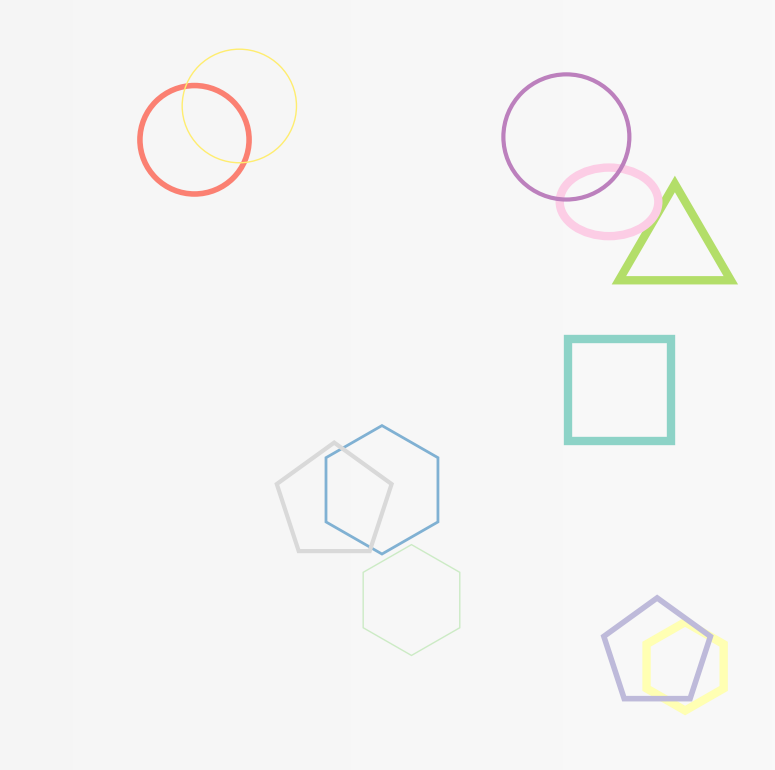[{"shape": "square", "thickness": 3, "radius": 0.33, "center": [0.799, 0.493]}, {"shape": "hexagon", "thickness": 3, "radius": 0.29, "center": [0.884, 0.135]}, {"shape": "pentagon", "thickness": 2, "radius": 0.36, "center": [0.848, 0.151]}, {"shape": "circle", "thickness": 2, "radius": 0.35, "center": [0.251, 0.818]}, {"shape": "hexagon", "thickness": 1, "radius": 0.42, "center": [0.493, 0.364]}, {"shape": "triangle", "thickness": 3, "radius": 0.42, "center": [0.871, 0.678]}, {"shape": "oval", "thickness": 3, "radius": 0.32, "center": [0.786, 0.738]}, {"shape": "pentagon", "thickness": 1.5, "radius": 0.39, "center": [0.431, 0.347]}, {"shape": "circle", "thickness": 1.5, "radius": 0.41, "center": [0.731, 0.822]}, {"shape": "hexagon", "thickness": 0.5, "radius": 0.36, "center": [0.531, 0.221]}, {"shape": "circle", "thickness": 0.5, "radius": 0.37, "center": [0.309, 0.862]}]